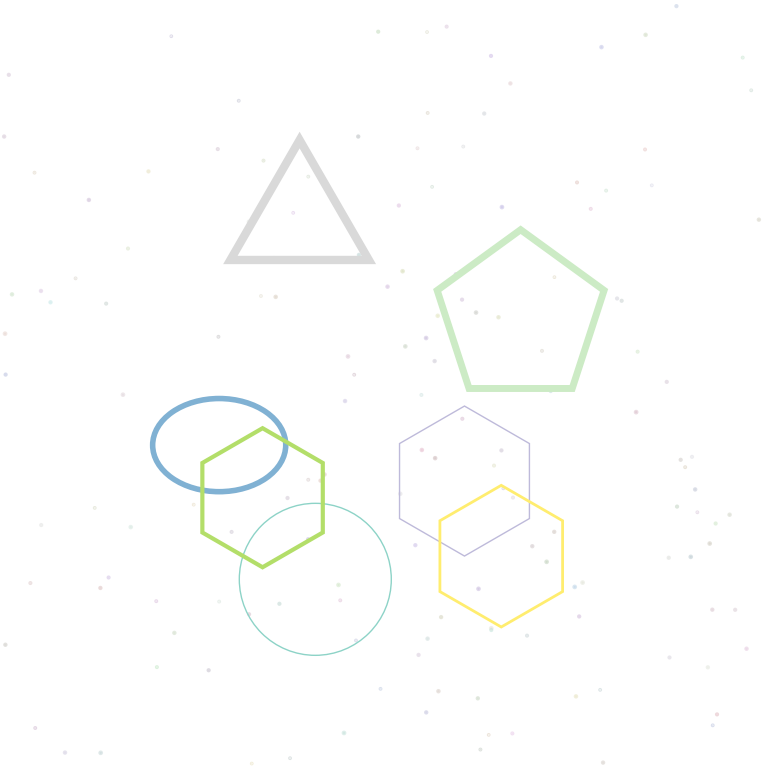[{"shape": "circle", "thickness": 0.5, "radius": 0.49, "center": [0.409, 0.248]}, {"shape": "hexagon", "thickness": 0.5, "radius": 0.49, "center": [0.603, 0.375]}, {"shape": "oval", "thickness": 2, "radius": 0.43, "center": [0.285, 0.422]}, {"shape": "hexagon", "thickness": 1.5, "radius": 0.45, "center": [0.341, 0.354]}, {"shape": "triangle", "thickness": 3, "radius": 0.52, "center": [0.389, 0.714]}, {"shape": "pentagon", "thickness": 2.5, "radius": 0.57, "center": [0.676, 0.588]}, {"shape": "hexagon", "thickness": 1, "radius": 0.46, "center": [0.651, 0.278]}]